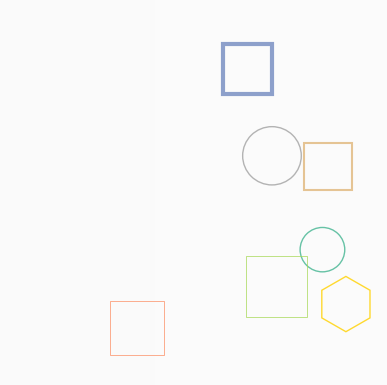[{"shape": "circle", "thickness": 1, "radius": 0.29, "center": [0.832, 0.352]}, {"shape": "square", "thickness": 0.5, "radius": 0.35, "center": [0.353, 0.148]}, {"shape": "square", "thickness": 3, "radius": 0.32, "center": [0.639, 0.821]}, {"shape": "square", "thickness": 0.5, "radius": 0.4, "center": [0.714, 0.256]}, {"shape": "hexagon", "thickness": 1, "radius": 0.36, "center": [0.893, 0.21]}, {"shape": "square", "thickness": 1.5, "radius": 0.3, "center": [0.847, 0.568]}, {"shape": "circle", "thickness": 1, "radius": 0.38, "center": [0.702, 0.595]}]